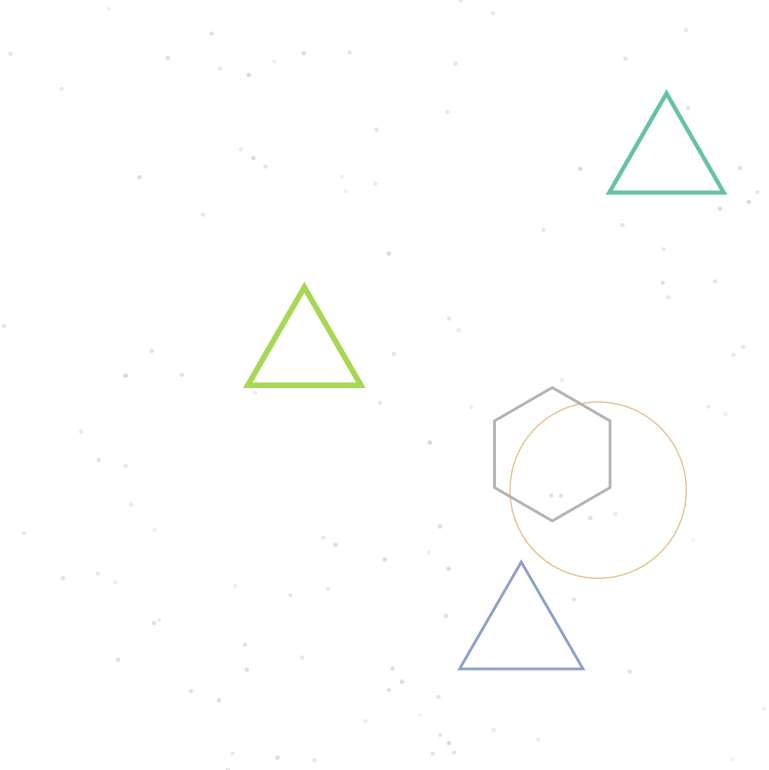[{"shape": "triangle", "thickness": 1.5, "radius": 0.43, "center": [0.866, 0.793]}, {"shape": "triangle", "thickness": 1, "radius": 0.46, "center": [0.677, 0.178]}, {"shape": "triangle", "thickness": 2, "radius": 0.42, "center": [0.395, 0.542]}, {"shape": "circle", "thickness": 0.5, "radius": 0.57, "center": [0.777, 0.363]}, {"shape": "hexagon", "thickness": 1, "radius": 0.43, "center": [0.717, 0.41]}]